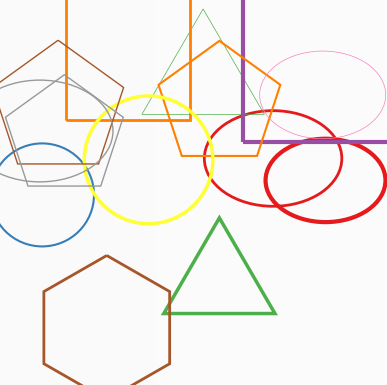[{"shape": "oval", "thickness": 2, "radius": 0.89, "center": [0.705, 0.588]}, {"shape": "oval", "thickness": 3, "radius": 0.77, "center": [0.84, 0.531]}, {"shape": "circle", "thickness": 1.5, "radius": 0.67, "center": [0.109, 0.494]}, {"shape": "triangle", "thickness": 2.5, "radius": 0.83, "center": [0.566, 0.268]}, {"shape": "triangle", "thickness": 0.5, "radius": 0.91, "center": [0.524, 0.794]}, {"shape": "square", "thickness": 3, "radius": 0.98, "center": [0.824, 0.829]}, {"shape": "square", "thickness": 2, "radius": 0.8, "center": [0.329, 0.847]}, {"shape": "pentagon", "thickness": 1.5, "radius": 0.83, "center": [0.566, 0.729]}, {"shape": "circle", "thickness": 2.5, "radius": 0.83, "center": [0.383, 0.585]}, {"shape": "pentagon", "thickness": 1, "radius": 0.89, "center": [0.15, 0.718]}, {"shape": "hexagon", "thickness": 2, "radius": 0.94, "center": [0.276, 0.149]}, {"shape": "oval", "thickness": 0.5, "radius": 0.81, "center": [0.833, 0.754]}, {"shape": "pentagon", "thickness": 1, "radius": 0.8, "center": [0.166, 0.646]}, {"shape": "oval", "thickness": 1, "radius": 0.94, "center": [0.103, 0.66]}]